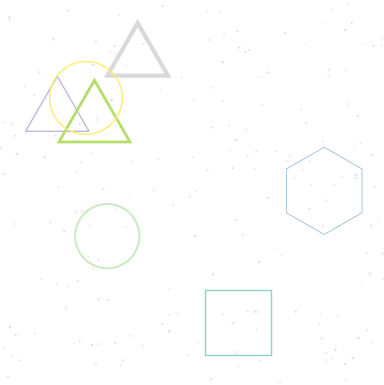[{"shape": "square", "thickness": 1, "radius": 0.43, "center": [0.619, 0.163]}, {"shape": "triangle", "thickness": 1, "radius": 0.48, "center": [0.149, 0.707]}, {"shape": "hexagon", "thickness": 0.5, "radius": 0.57, "center": [0.842, 0.504]}, {"shape": "triangle", "thickness": 2, "radius": 0.53, "center": [0.245, 0.685]}, {"shape": "triangle", "thickness": 3, "radius": 0.46, "center": [0.358, 0.849]}, {"shape": "circle", "thickness": 1.5, "radius": 0.42, "center": [0.279, 0.387]}, {"shape": "circle", "thickness": 1, "radius": 0.47, "center": [0.223, 0.746]}]